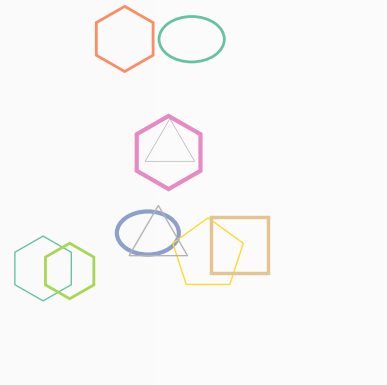[{"shape": "hexagon", "thickness": 1, "radius": 0.42, "center": [0.111, 0.303]}, {"shape": "oval", "thickness": 2, "radius": 0.42, "center": [0.495, 0.898]}, {"shape": "hexagon", "thickness": 2, "radius": 0.42, "center": [0.322, 0.899]}, {"shape": "oval", "thickness": 3, "radius": 0.4, "center": [0.382, 0.395]}, {"shape": "hexagon", "thickness": 3, "radius": 0.47, "center": [0.435, 0.604]}, {"shape": "hexagon", "thickness": 2, "radius": 0.36, "center": [0.18, 0.296]}, {"shape": "pentagon", "thickness": 1, "radius": 0.48, "center": [0.537, 0.339]}, {"shape": "square", "thickness": 2.5, "radius": 0.37, "center": [0.619, 0.364]}, {"shape": "triangle", "thickness": 1, "radius": 0.44, "center": [0.409, 0.379]}, {"shape": "triangle", "thickness": 0.5, "radius": 0.37, "center": [0.438, 0.618]}]